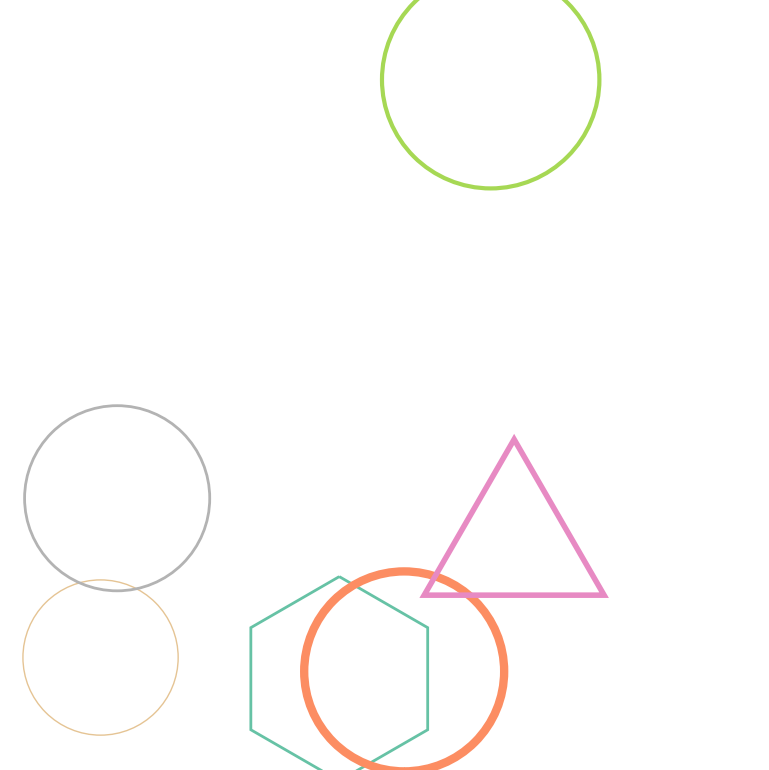[{"shape": "hexagon", "thickness": 1, "radius": 0.66, "center": [0.441, 0.119]}, {"shape": "circle", "thickness": 3, "radius": 0.65, "center": [0.525, 0.128]}, {"shape": "triangle", "thickness": 2, "radius": 0.67, "center": [0.668, 0.295]}, {"shape": "circle", "thickness": 1.5, "radius": 0.71, "center": [0.637, 0.896]}, {"shape": "circle", "thickness": 0.5, "radius": 0.5, "center": [0.131, 0.146]}, {"shape": "circle", "thickness": 1, "radius": 0.6, "center": [0.152, 0.353]}]